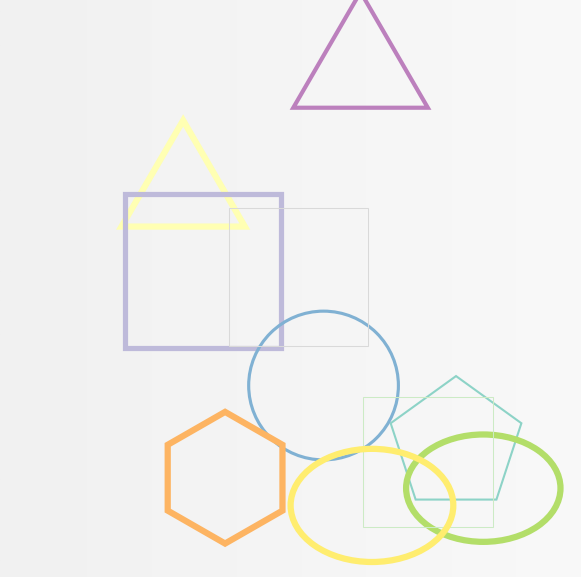[{"shape": "pentagon", "thickness": 1, "radius": 0.59, "center": [0.785, 0.23]}, {"shape": "triangle", "thickness": 3, "radius": 0.61, "center": [0.315, 0.668]}, {"shape": "square", "thickness": 2.5, "radius": 0.67, "center": [0.349, 0.53]}, {"shape": "circle", "thickness": 1.5, "radius": 0.64, "center": [0.557, 0.332]}, {"shape": "hexagon", "thickness": 3, "radius": 0.57, "center": [0.387, 0.172]}, {"shape": "oval", "thickness": 3, "radius": 0.66, "center": [0.831, 0.154]}, {"shape": "square", "thickness": 0.5, "radius": 0.6, "center": [0.514, 0.52]}, {"shape": "triangle", "thickness": 2, "radius": 0.67, "center": [0.62, 0.879]}, {"shape": "square", "thickness": 0.5, "radius": 0.56, "center": [0.736, 0.199]}, {"shape": "oval", "thickness": 3, "radius": 0.7, "center": [0.64, 0.124]}]